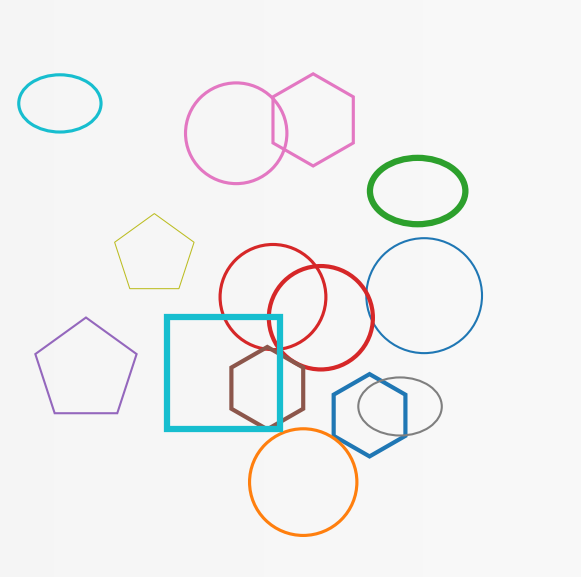[{"shape": "hexagon", "thickness": 2, "radius": 0.36, "center": [0.636, 0.28]}, {"shape": "circle", "thickness": 1, "radius": 0.5, "center": [0.73, 0.487]}, {"shape": "circle", "thickness": 1.5, "radius": 0.46, "center": [0.522, 0.164]}, {"shape": "oval", "thickness": 3, "radius": 0.41, "center": [0.719, 0.668]}, {"shape": "circle", "thickness": 1.5, "radius": 0.46, "center": [0.47, 0.485]}, {"shape": "circle", "thickness": 2, "radius": 0.45, "center": [0.552, 0.449]}, {"shape": "pentagon", "thickness": 1, "radius": 0.46, "center": [0.148, 0.358]}, {"shape": "hexagon", "thickness": 2, "radius": 0.36, "center": [0.46, 0.327]}, {"shape": "hexagon", "thickness": 1.5, "radius": 0.4, "center": [0.539, 0.792]}, {"shape": "circle", "thickness": 1.5, "radius": 0.44, "center": [0.406, 0.768]}, {"shape": "oval", "thickness": 1, "radius": 0.36, "center": [0.688, 0.295]}, {"shape": "pentagon", "thickness": 0.5, "radius": 0.36, "center": [0.266, 0.557]}, {"shape": "oval", "thickness": 1.5, "radius": 0.35, "center": [0.103, 0.82]}, {"shape": "square", "thickness": 3, "radius": 0.48, "center": [0.385, 0.353]}]